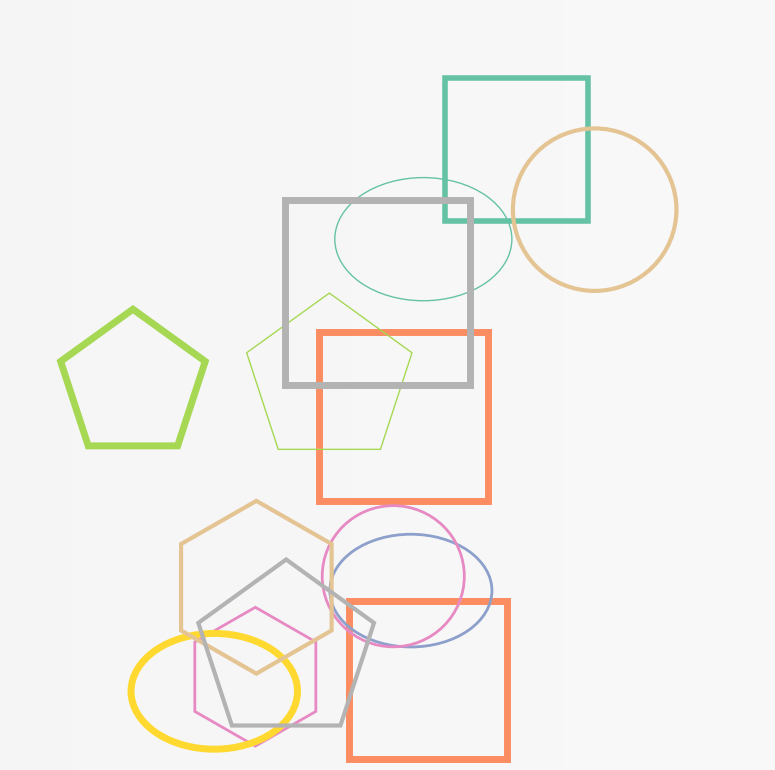[{"shape": "square", "thickness": 2, "radius": 0.46, "center": [0.666, 0.806]}, {"shape": "oval", "thickness": 0.5, "radius": 0.57, "center": [0.546, 0.689]}, {"shape": "square", "thickness": 2.5, "radius": 0.51, "center": [0.552, 0.117]}, {"shape": "square", "thickness": 2.5, "radius": 0.55, "center": [0.521, 0.459]}, {"shape": "oval", "thickness": 1, "radius": 0.52, "center": [0.53, 0.233]}, {"shape": "circle", "thickness": 1, "radius": 0.46, "center": [0.507, 0.252]}, {"shape": "hexagon", "thickness": 1, "radius": 0.45, "center": [0.329, 0.121]}, {"shape": "pentagon", "thickness": 0.5, "radius": 0.56, "center": [0.425, 0.507]}, {"shape": "pentagon", "thickness": 2.5, "radius": 0.49, "center": [0.172, 0.5]}, {"shape": "oval", "thickness": 2.5, "radius": 0.54, "center": [0.276, 0.102]}, {"shape": "circle", "thickness": 1.5, "radius": 0.53, "center": [0.767, 0.728]}, {"shape": "hexagon", "thickness": 1.5, "radius": 0.56, "center": [0.331, 0.237]}, {"shape": "pentagon", "thickness": 1.5, "radius": 0.6, "center": [0.369, 0.154]}, {"shape": "square", "thickness": 2.5, "radius": 0.6, "center": [0.487, 0.62]}]